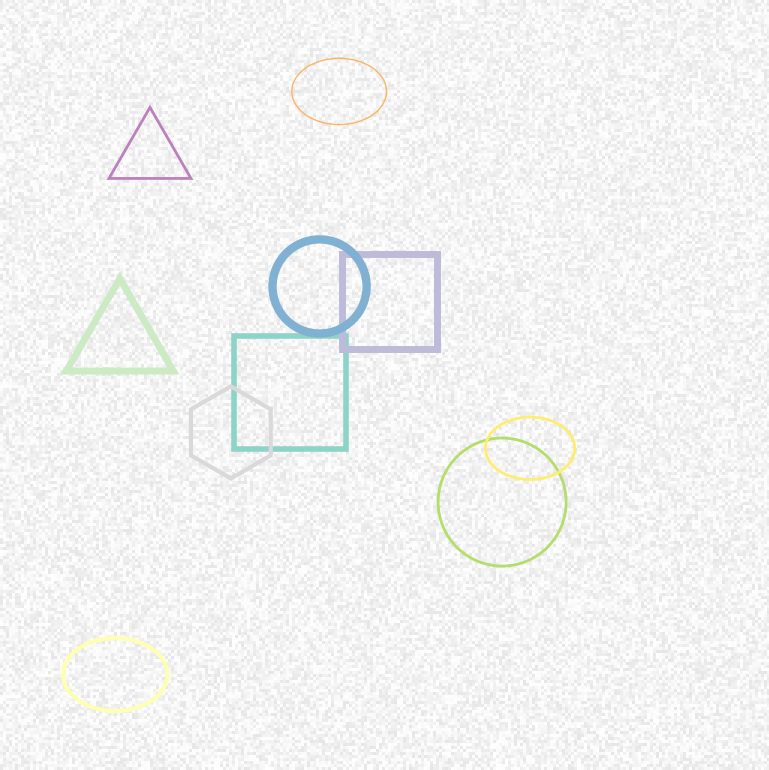[{"shape": "square", "thickness": 2, "radius": 0.36, "center": [0.377, 0.49]}, {"shape": "oval", "thickness": 1.5, "radius": 0.34, "center": [0.15, 0.124]}, {"shape": "square", "thickness": 2.5, "radius": 0.31, "center": [0.506, 0.609]}, {"shape": "circle", "thickness": 3, "radius": 0.31, "center": [0.415, 0.628]}, {"shape": "oval", "thickness": 0.5, "radius": 0.31, "center": [0.44, 0.881]}, {"shape": "circle", "thickness": 1, "radius": 0.42, "center": [0.652, 0.348]}, {"shape": "hexagon", "thickness": 1.5, "radius": 0.3, "center": [0.3, 0.438]}, {"shape": "triangle", "thickness": 1, "radius": 0.31, "center": [0.195, 0.799]}, {"shape": "triangle", "thickness": 2.5, "radius": 0.4, "center": [0.156, 0.558]}, {"shape": "oval", "thickness": 1, "radius": 0.29, "center": [0.688, 0.418]}]